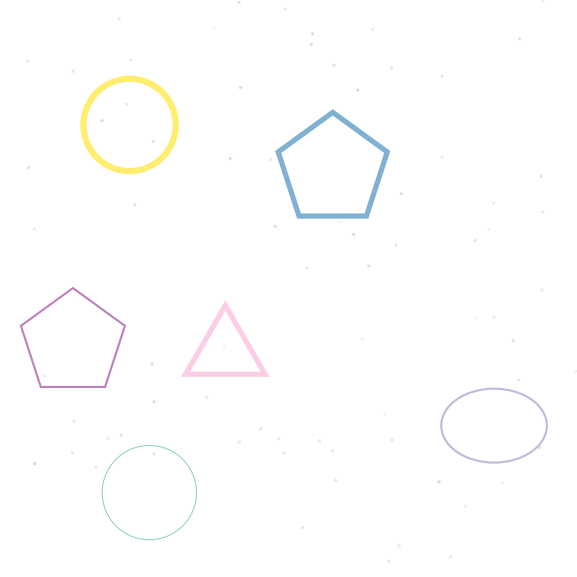[{"shape": "circle", "thickness": 0.5, "radius": 0.41, "center": [0.259, 0.146]}, {"shape": "oval", "thickness": 1, "radius": 0.46, "center": [0.856, 0.262]}, {"shape": "pentagon", "thickness": 2.5, "radius": 0.5, "center": [0.576, 0.705]}, {"shape": "triangle", "thickness": 2.5, "radius": 0.4, "center": [0.39, 0.391]}, {"shape": "pentagon", "thickness": 1, "radius": 0.47, "center": [0.126, 0.406]}, {"shape": "circle", "thickness": 3, "radius": 0.4, "center": [0.224, 0.783]}]